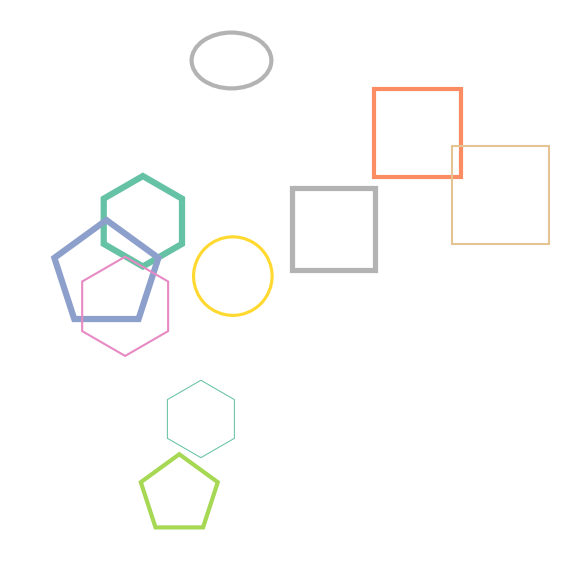[{"shape": "hexagon", "thickness": 3, "radius": 0.39, "center": [0.247, 0.616]}, {"shape": "hexagon", "thickness": 0.5, "radius": 0.34, "center": [0.348, 0.274]}, {"shape": "square", "thickness": 2, "radius": 0.38, "center": [0.723, 0.769]}, {"shape": "pentagon", "thickness": 3, "radius": 0.47, "center": [0.184, 0.523]}, {"shape": "hexagon", "thickness": 1, "radius": 0.43, "center": [0.217, 0.469]}, {"shape": "pentagon", "thickness": 2, "radius": 0.35, "center": [0.31, 0.143]}, {"shape": "circle", "thickness": 1.5, "radius": 0.34, "center": [0.403, 0.521]}, {"shape": "square", "thickness": 1, "radius": 0.42, "center": [0.867, 0.662]}, {"shape": "oval", "thickness": 2, "radius": 0.35, "center": [0.401, 0.894]}, {"shape": "square", "thickness": 2.5, "radius": 0.36, "center": [0.578, 0.602]}]